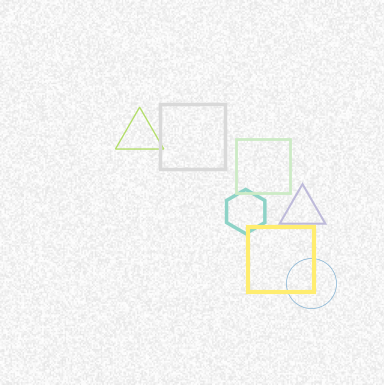[{"shape": "hexagon", "thickness": 2.5, "radius": 0.29, "center": [0.638, 0.451]}, {"shape": "triangle", "thickness": 1.5, "radius": 0.34, "center": [0.786, 0.453]}, {"shape": "circle", "thickness": 0.5, "radius": 0.33, "center": [0.809, 0.263]}, {"shape": "triangle", "thickness": 1, "radius": 0.36, "center": [0.363, 0.649]}, {"shape": "square", "thickness": 2.5, "radius": 0.43, "center": [0.5, 0.646]}, {"shape": "square", "thickness": 2, "radius": 0.35, "center": [0.683, 0.569]}, {"shape": "square", "thickness": 3, "radius": 0.42, "center": [0.73, 0.326]}]